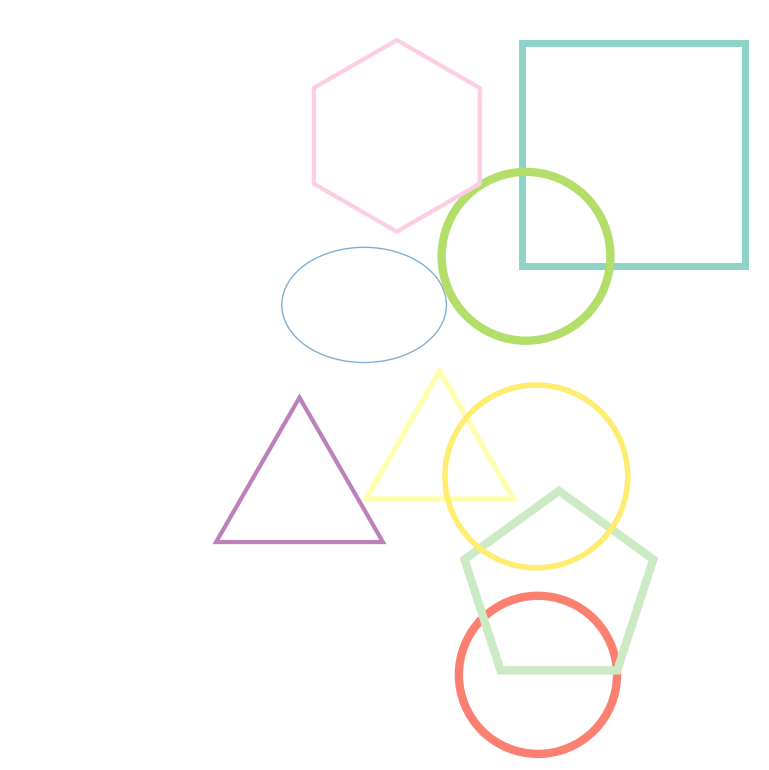[{"shape": "square", "thickness": 2.5, "radius": 0.73, "center": [0.823, 0.8]}, {"shape": "triangle", "thickness": 2, "radius": 0.55, "center": [0.571, 0.407]}, {"shape": "circle", "thickness": 3, "radius": 0.51, "center": [0.699, 0.124]}, {"shape": "oval", "thickness": 0.5, "radius": 0.53, "center": [0.473, 0.604]}, {"shape": "circle", "thickness": 3, "radius": 0.55, "center": [0.683, 0.667]}, {"shape": "hexagon", "thickness": 1.5, "radius": 0.62, "center": [0.515, 0.824]}, {"shape": "triangle", "thickness": 1.5, "radius": 0.63, "center": [0.389, 0.359]}, {"shape": "pentagon", "thickness": 3, "radius": 0.64, "center": [0.726, 0.234]}, {"shape": "circle", "thickness": 2, "radius": 0.59, "center": [0.697, 0.381]}]